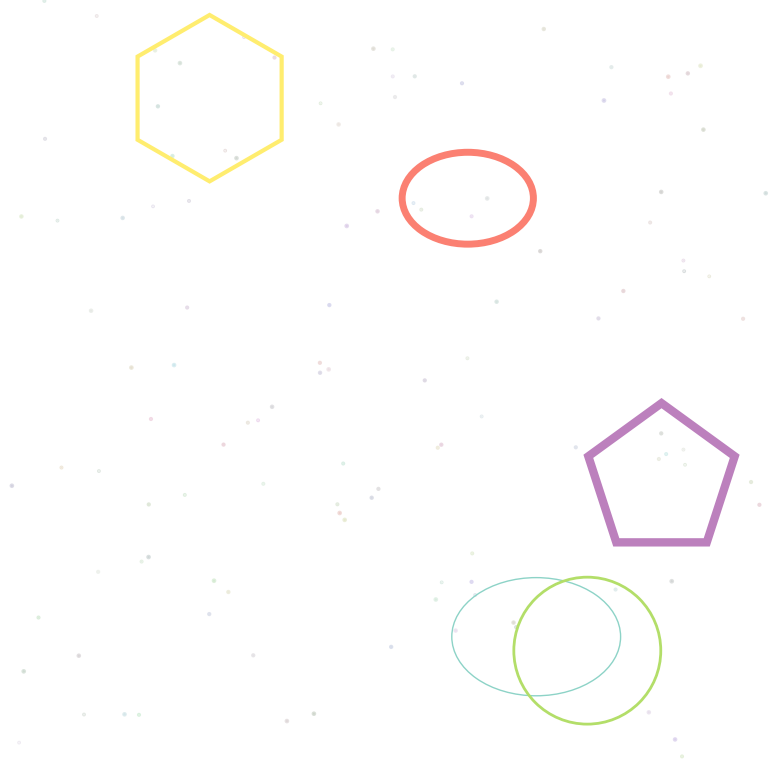[{"shape": "oval", "thickness": 0.5, "radius": 0.55, "center": [0.696, 0.173]}, {"shape": "oval", "thickness": 2.5, "radius": 0.43, "center": [0.607, 0.743]}, {"shape": "circle", "thickness": 1, "radius": 0.48, "center": [0.763, 0.155]}, {"shape": "pentagon", "thickness": 3, "radius": 0.5, "center": [0.859, 0.376]}, {"shape": "hexagon", "thickness": 1.5, "radius": 0.54, "center": [0.272, 0.873]}]